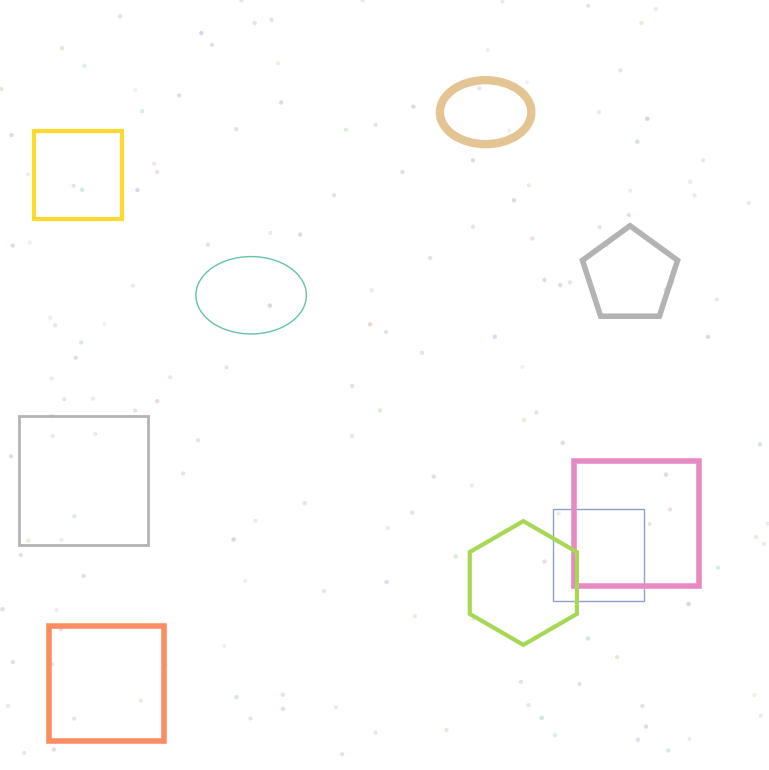[{"shape": "oval", "thickness": 0.5, "radius": 0.36, "center": [0.326, 0.617]}, {"shape": "square", "thickness": 2, "radius": 0.37, "center": [0.138, 0.112]}, {"shape": "square", "thickness": 0.5, "radius": 0.3, "center": [0.778, 0.279]}, {"shape": "square", "thickness": 2, "radius": 0.4, "center": [0.826, 0.32]}, {"shape": "hexagon", "thickness": 1.5, "radius": 0.4, "center": [0.68, 0.243]}, {"shape": "square", "thickness": 1.5, "radius": 0.29, "center": [0.101, 0.773]}, {"shape": "oval", "thickness": 3, "radius": 0.3, "center": [0.631, 0.854]}, {"shape": "square", "thickness": 1, "radius": 0.42, "center": [0.109, 0.376]}, {"shape": "pentagon", "thickness": 2, "radius": 0.32, "center": [0.818, 0.642]}]